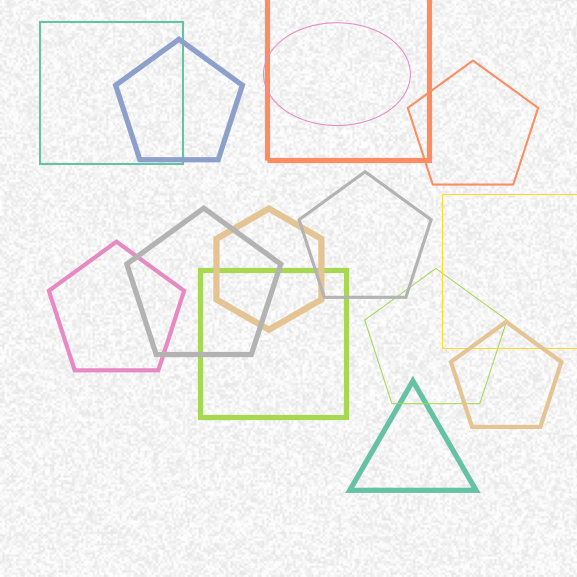[{"shape": "triangle", "thickness": 2.5, "radius": 0.63, "center": [0.715, 0.213]}, {"shape": "square", "thickness": 1, "radius": 0.62, "center": [0.193, 0.838]}, {"shape": "square", "thickness": 2.5, "radius": 0.7, "center": [0.603, 0.863]}, {"shape": "pentagon", "thickness": 1, "radius": 0.59, "center": [0.819, 0.776]}, {"shape": "pentagon", "thickness": 2.5, "radius": 0.58, "center": [0.31, 0.816]}, {"shape": "oval", "thickness": 0.5, "radius": 0.64, "center": [0.584, 0.871]}, {"shape": "pentagon", "thickness": 2, "radius": 0.62, "center": [0.202, 0.458]}, {"shape": "pentagon", "thickness": 0.5, "radius": 0.65, "center": [0.755, 0.405]}, {"shape": "square", "thickness": 2.5, "radius": 0.63, "center": [0.473, 0.405]}, {"shape": "square", "thickness": 0.5, "radius": 0.67, "center": [0.898, 0.53]}, {"shape": "hexagon", "thickness": 3, "radius": 0.52, "center": [0.466, 0.533]}, {"shape": "pentagon", "thickness": 2, "radius": 0.5, "center": [0.876, 0.341]}, {"shape": "pentagon", "thickness": 2.5, "radius": 0.7, "center": [0.353, 0.499]}, {"shape": "pentagon", "thickness": 1.5, "radius": 0.6, "center": [0.632, 0.582]}]